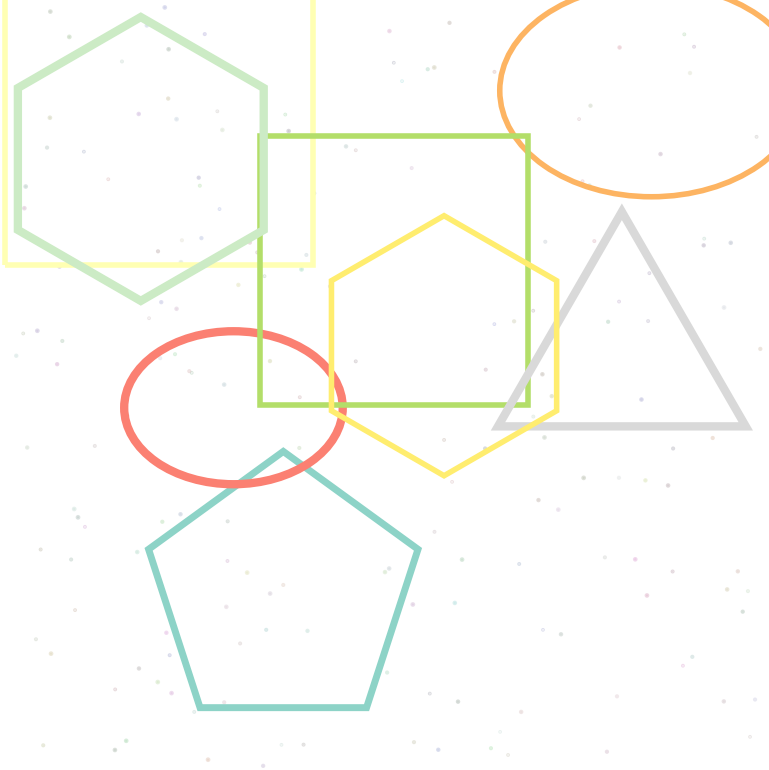[{"shape": "pentagon", "thickness": 2.5, "radius": 0.92, "center": [0.368, 0.23]}, {"shape": "square", "thickness": 2, "radius": 1.0, "center": [0.206, 0.855]}, {"shape": "oval", "thickness": 3, "radius": 0.71, "center": [0.303, 0.47]}, {"shape": "oval", "thickness": 2, "radius": 0.98, "center": [0.846, 0.882]}, {"shape": "square", "thickness": 2, "radius": 0.87, "center": [0.512, 0.649]}, {"shape": "triangle", "thickness": 3, "radius": 0.93, "center": [0.808, 0.539]}, {"shape": "hexagon", "thickness": 3, "radius": 0.92, "center": [0.183, 0.794]}, {"shape": "hexagon", "thickness": 2, "radius": 0.84, "center": [0.577, 0.551]}]